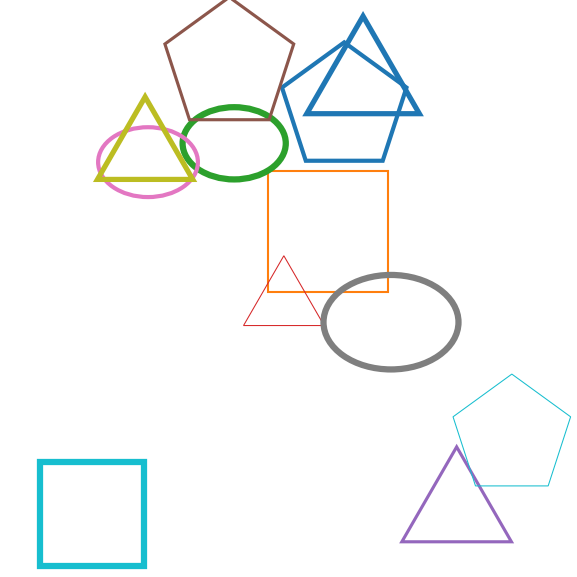[{"shape": "triangle", "thickness": 2.5, "radius": 0.56, "center": [0.629, 0.859]}, {"shape": "pentagon", "thickness": 2, "radius": 0.57, "center": [0.596, 0.812]}, {"shape": "square", "thickness": 1, "radius": 0.52, "center": [0.568, 0.598]}, {"shape": "oval", "thickness": 3, "radius": 0.45, "center": [0.406, 0.751]}, {"shape": "triangle", "thickness": 0.5, "radius": 0.4, "center": [0.492, 0.476]}, {"shape": "triangle", "thickness": 1.5, "radius": 0.55, "center": [0.791, 0.116]}, {"shape": "pentagon", "thickness": 1.5, "radius": 0.59, "center": [0.397, 0.887]}, {"shape": "oval", "thickness": 2, "radius": 0.43, "center": [0.256, 0.718]}, {"shape": "oval", "thickness": 3, "radius": 0.58, "center": [0.677, 0.441]}, {"shape": "triangle", "thickness": 2.5, "radius": 0.48, "center": [0.251, 0.736]}, {"shape": "square", "thickness": 3, "radius": 0.45, "center": [0.159, 0.109]}, {"shape": "pentagon", "thickness": 0.5, "radius": 0.54, "center": [0.886, 0.244]}]